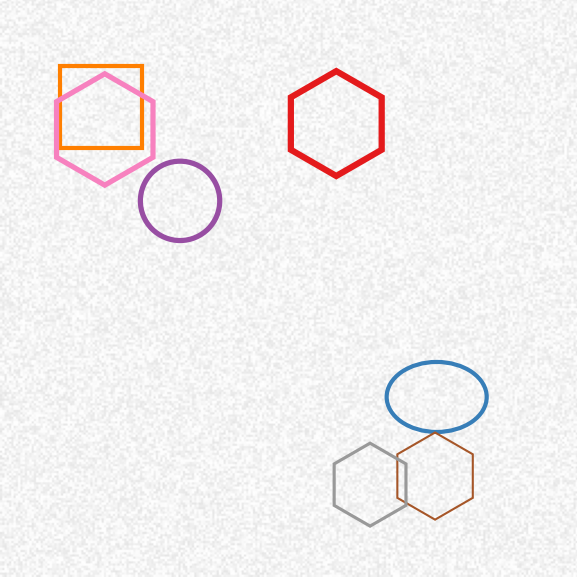[{"shape": "hexagon", "thickness": 3, "radius": 0.45, "center": [0.582, 0.785]}, {"shape": "oval", "thickness": 2, "radius": 0.43, "center": [0.756, 0.312]}, {"shape": "circle", "thickness": 2.5, "radius": 0.34, "center": [0.312, 0.651]}, {"shape": "square", "thickness": 2, "radius": 0.35, "center": [0.176, 0.815]}, {"shape": "hexagon", "thickness": 1, "radius": 0.38, "center": [0.753, 0.175]}, {"shape": "hexagon", "thickness": 2.5, "radius": 0.48, "center": [0.181, 0.775]}, {"shape": "hexagon", "thickness": 1.5, "radius": 0.36, "center": [0.641, 0.16]}]